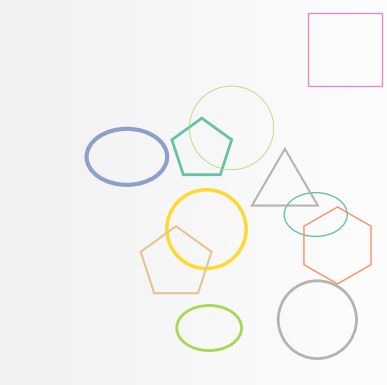[{"shape": "oval", "thickness": 1, "radius": 0.41, "center": [0.815, 0.443]}, {"shape": "pentagon", "thickness": 2, "radius": 0.41, "center": [0.521, 0.612]}, {"shape": "hexagon", "thickness": 1, "radius": 0.5, "center": [0.871, 0.362]}, {"shape": "oval", "thickness": 3, "radius": 0.52, "center": [0.327, 0.593]}, {"shape": "square", "thickness": 1, "radius": 0.48, "center": [0.89, 0.871]}, {"shape": "oval", "thickness": 2, "radius": 0.42, "center": [0.54, 0.148]}, {"shape": "circle", "thickness": 0.5, "radius": 0.54, "center": [0.598, 0.668]}, {"shape": "circle", "thickness": 2.5, "radius": 0.51, "center": [0.533, 0.405]}, {"shape": "pentagon", "thickness": 1.5, "radius": 0.48, "center": [0.455, 0.316]}, {"shape": "triangle", "thickness": 1.5, "radius": 0.49, "center": [0.735, 0.515]}, {"shape": "circle", "thickness": 2, "radius": 0.5, "center": [0.819, 0.17]}]